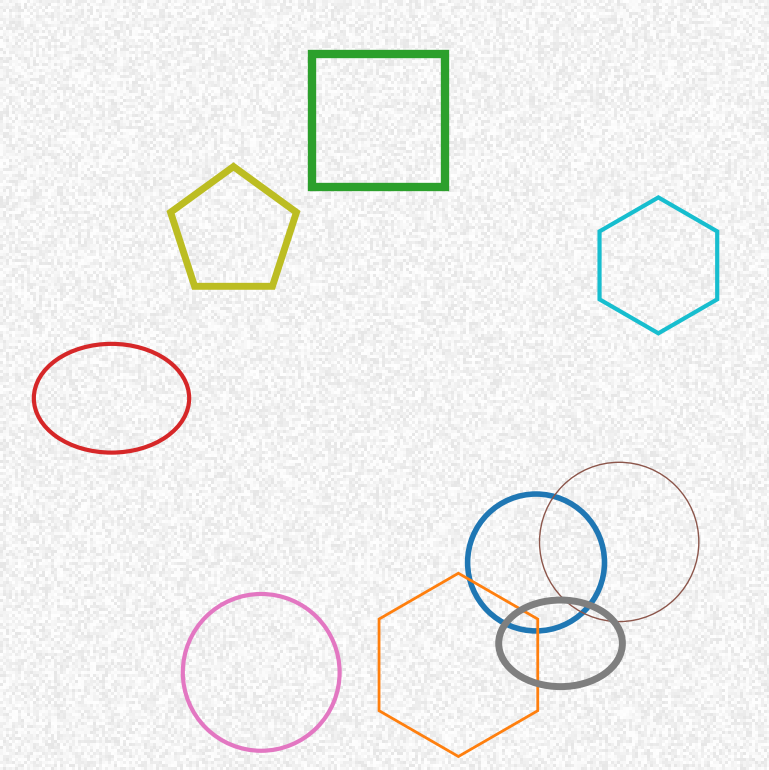[{"shape": "circle", "thickness": 2, "radius": 0.44, "center": [0.696, 0.27]}, {"shape": "hexagon", "thickness": 1, "radius": 0.59, "center": [0.595, 0.137]}, {"shape": "square", "thickness": 3, "radius": 0.43, "center": [0.492, 0.843]}, {"shape": "oval", "thickness": 1.5, "radius": 0.5, "center": [0.145, 0.483]}, {"shape": "circle", "thickness": 0.5, "radius": 0.52, "center": [0.804, 0.296]}, {"shape": "circle", "thickness": 1.5, "radius": 0.51, "center": [0.339, 0.127]}, {"shape": "oval", "thickness": 2.5, "radius": 0.4, "center": [0.728, 0.164]}, {"shape": "pentagon", "thickness": 2.5, "radius": 0.43, "center": [0.303, 0.698]}, {"shape": "hexagon", "thickness": 1.5, "radius": 0.44, "center": [0.855, 0.655]}]